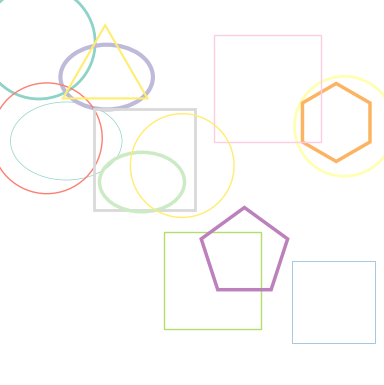[{"shape": "circle", "thickness": 2, "radius": 0.73, "center": [0.101, 0.889]}, {"shape": "oval", "thickness": 0.5, "radius": 0.72, "center": [0.172, 0.634]}, {"shape": "circle", "thickness": 2, "radius": 0.65, "center": [0.895, 0.672]}, {"shape": "oval", "thickness": 3, "radius": 0.6, "center": [0.277, 0.8]}, {"shape": "circle", "thickness": 1, "radius": 0.72, "center": [0.122, 0.641]}, {"shape": "square", "thickness": 0.5, "radius": 0.53, "center": [0.866, 0.217]}, {"shape": "hexagon", "thickness": 2.5, "radius": 0.51, "center": [0.873, 0.682]}, {"shape": "square", "thickness": 1, "radius": 0.63, "center": [0.551, 0.271]}, {"shape": "square", "thickness": 1, "radius": 0.7, "center": [0.694, 0.77]}, {"shape": "square", "thickness": 2, "radius": 0.65, "center": [0.375, 0.586]}, {"shape": "pentagon", "thickness": 2.5, "radius": 0.59, "center": [0.635, 0.343]}, {"shape": "oval", "thickness": 2.5, "radius": 0.55, "center": [0.369, 0.527]}, {"shape": "circle", "thickness": 1, "radius": 0.67, "center": [0.473, 0.57]}, {"shape": "triangle", "thickness": 1.5, "radius": 0.63, "center": [0.273, 0.808]}]